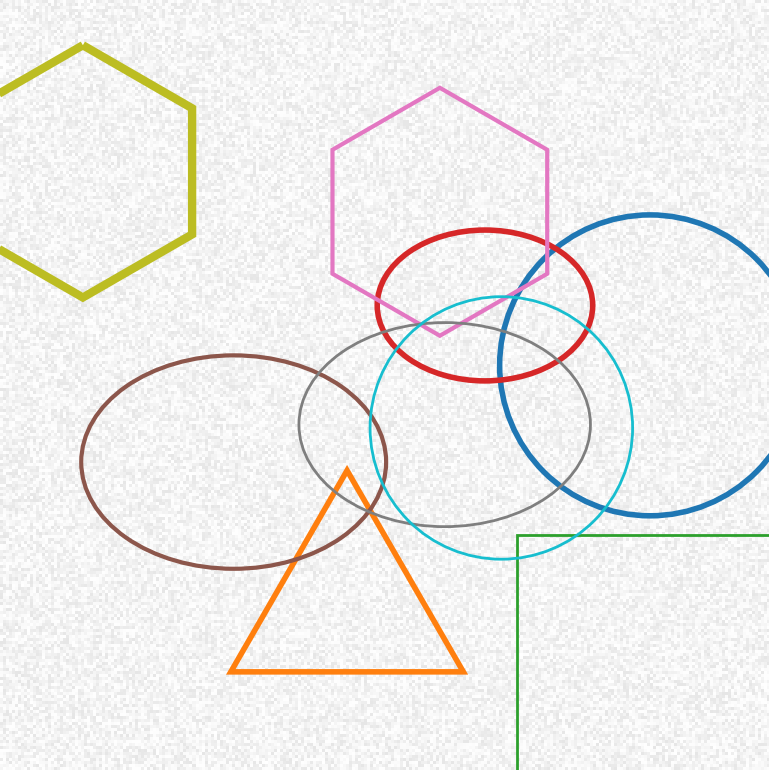[{"shape": "circle", "thickness": 2, "radius": 0.98, "center": [0.844, 0.526]}, {"shape": "triangle", "thickness": 2, "radius": 0.87, "center": [0.451, 0.215]}, {"shape": "square", "thickness": 1, "radius": 0.92, "center": [0.856, 0.122]}, {"shape": "oval", "thickness": 2, "radius": 0.7, "center": [0.63, 0.603]}, {"shape": "oval", "thickness": 1.5, "radius": 0.99, "center": [0.303, 0.4]}, {"shape": "hexagon", "thickness": 1.5, "radius": 0.81, "center": [0.571, 0.725]}, {"shape": "oval", "thickness": 1, "radius": 0.95, "center": [0.578, 0.449]}, {"shape": "hexagon", "thickness": 3, "radius": 0.82, "center": [0.108, 0.777]}, {"shape": "circle", "thickness": 1, "radius": 0.85, "center": [0.651, 0.444]}]